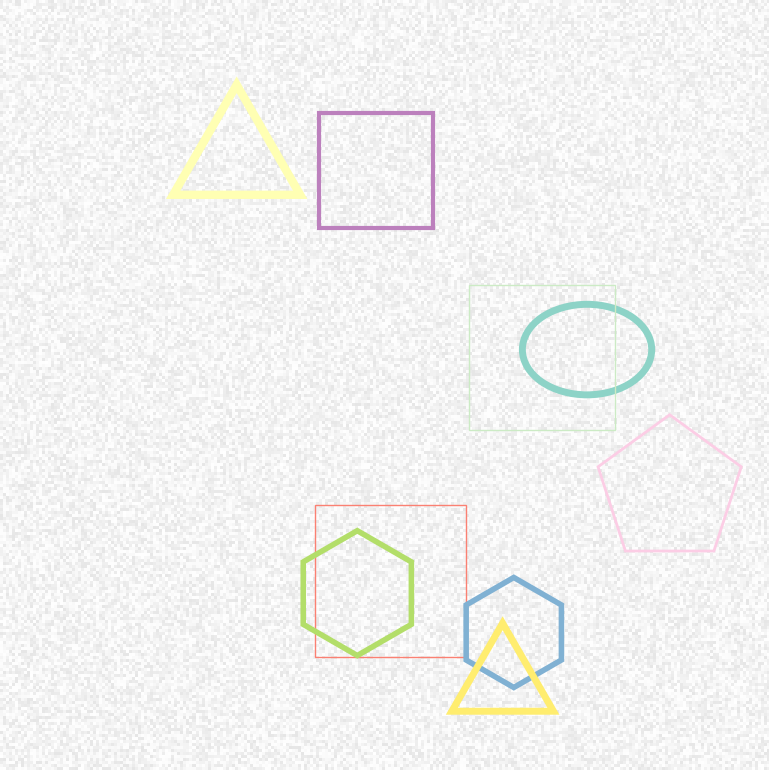[{"shape": "oval", "thickness": 2.5, "radius": 0.42, "center": [0.762, 0.546]}, {"shape": "triangle", "thickness": 3, "radius": 0.48, "center": [0.307, 0.795]}, {"shape": "square", "thickness": 0.5, "radius": 0.49, "center": [0.507, 0.245]}, {"shape": "hexagon", "thickness": 2, "radius": 0.36, "center": [0.667, 0.179]}, {"shape": "hexagon", "thickness": 2, "radius": 0.41, "center": [0.464, 0.23]}, {"shape": "pentagon", "thickness": 1, "radius": 0.49, "center": [0.87, 0.364]}, {"shape": "square", "thickness": 1.5, "radius": 0.37, "center": [0.488, 0.779]}, {"shape": "square", "thickness": 0.5, "radius": 0.47, "center": [0.704, 0.536]}, {"shape": "triangle", "thickness": 2.5, "radius": 0.38, "center": [0.653, 0.114]}]